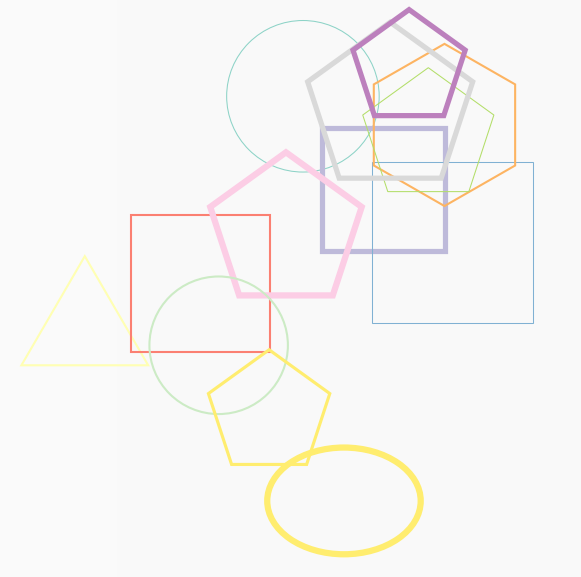[{"shape": "circle", "thickness": 0.5, "radius": 0.66, "center": [0.521, 0.832]}, {"shape": "triangle", "thickness": 1, "radius": 0.63, "center": [0.146, 0.43]}, {"shape": "square", "thickness": 2.5, "radius": 0.53, "center": [0.66, 0.671]}, {"shape": "square", "thickness": 1, "radius": 0.6, "center": [0.345, 0.508]}, {"shape": "square", "thickness": 0.5, "radius": 0.69, "center": [0.778, 0.58]}, {"shape": "hexagon", "thickness": 1, "radius": 0.7, "center": [0.765, 0.783]}, {"shape": "pentagon", "thickness": 0.5, "radius": 0.59, "center": [0.737, 0.763]}, {"shape": "pentagon", "thickness": 3, "radius": 0.68, "center": [0.492, 0.598]}, {"shape": "pentagon", "thickness": 2.5, "radius": 0.75, "center": [0.671, 0.811]}, {"shape": "pentagon", "thickness": 2.5, "radius": 0.51, "center": [0.704, 0.881]}, {"shape": "circle", "thickness": 1, "radius": 0.6, "center": [0.376, 0.401]}, {"shape": "oval", "thickness": 3, "radius": 0.66, "center": [0.592, 0.132]}, {"shape": "pentagon", "thickness": 1.5, "radius": 0.55, "center": [0.463, 0.284]}]